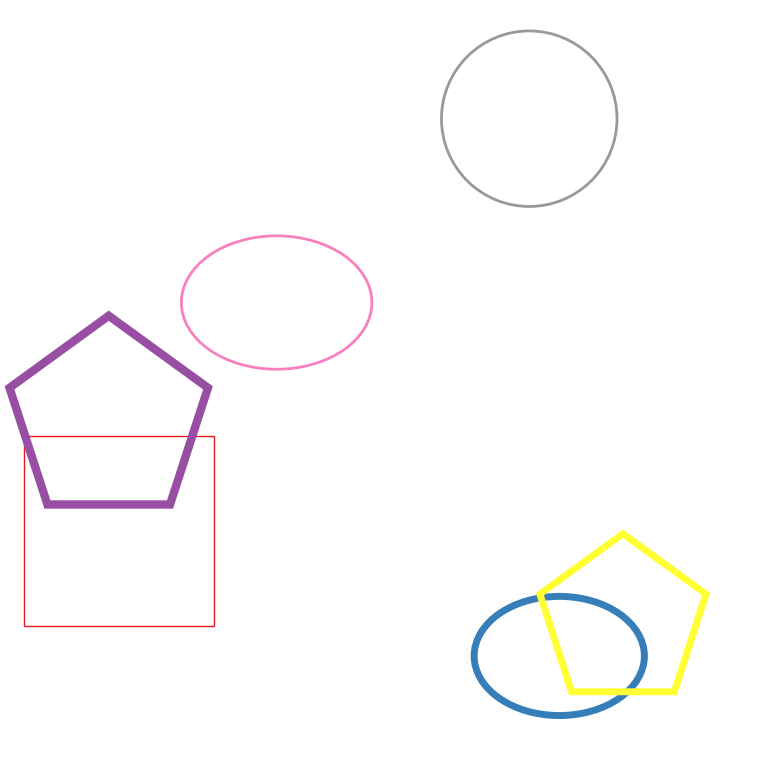[{"shape": "square", "thickness": 0.5, "radius": 0.62, "center": [0.155, 0.31]}, {"shape": "oval", "thickness": 2.5, "radius": 0.55, "center": [0.726, 0.148]}, {"shape": "pentagon", "thickness": 3, "radius": 0.68, "center": [0.141, 0.454]}, {"shape": "pentagon", "thickness": 2.5, "radius": 0.57, "center": [0.809, 0.193]}, {"shape": "oval", "thickness": 1, "radius": 0.62, "center": [0.359, 0.607]}, {"shape": "circle", "thickness": 1, "radius": 0.57, "center": [0.687, 0.846]}]